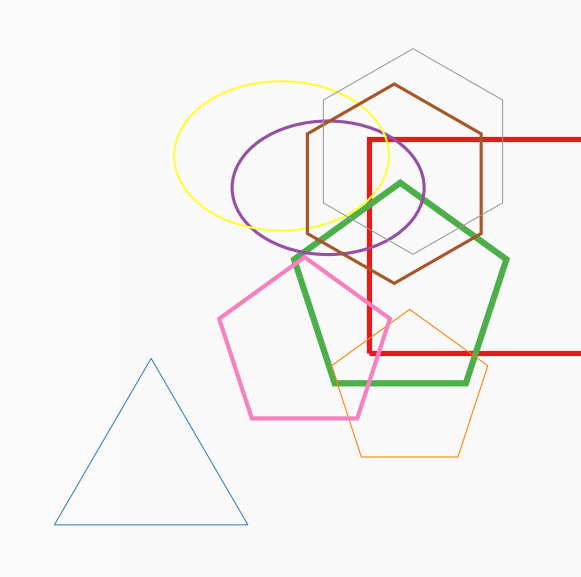[{"shape": "square", "thickness": 2.5, "radius": 0.92, "center": [0.819, 0.573]}, {"shape": "triangle", "thickness": 0.5, "radius": 0.96, "center": [0.26, 0.186]}, {"shape": "pentagon", "thickness": 3, "radius": 0.96, "center": [0.689, 0.491]}, {"shape": "oval", "thickness": 1.5, "radius": 0.83, "center": [0.565, 0.674]}, {"shape": "pentagon", "thickness": 0.5, "radius": 0.71, "center": [0.705, 0.322]}, {"shape": "oval", "thickness": 1, "radius": 0.92, "center": [0.484, 0.729]}, {"shape": "hexagon", "thickness": 1.5, "radius": 0.86, "center": [0.678, 0.681]}, {"shape": "pentagon", "thickness": 2, "radius": 0.77, "center": [0.524, 0.4]}, {"shape": "hexagon", "thickness": 0.5, "radius": 0.89, "center": [0.711, 0.737]}]